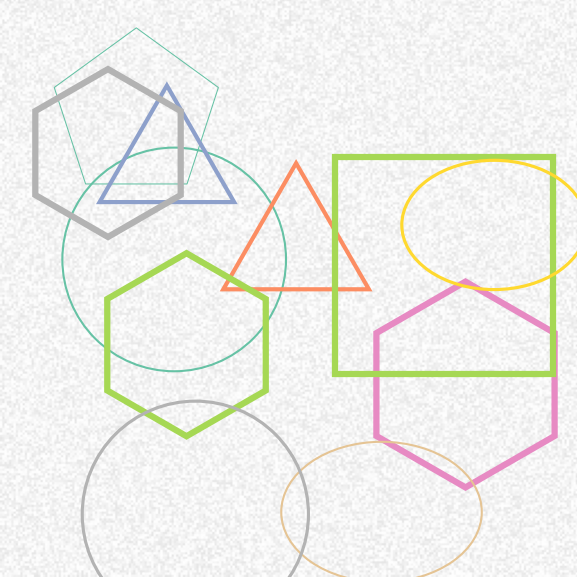[{"shape": "pentagon", "thickness": 0.5, "radius": 0.75, "center": [0.236, 0.801]}, {"shape": "circle", "thickness": 1, "radius": 0.97, "center": [0.302, 0.55]}, {"shape": "triangle", "thickness": 2, "radius": 0.73, "center": [0.513, 0.571]}, {"shape": "triangle", "thickness": 2, "radius": 0.67, "center": [0.289, 0.716]}, {"shape": "hexagon", "thickness": 3, "radius": 0.89, "center": [0.806, 0.333]}, {"shape": "square", "thickness": 3, "radius": 0.94, "center": [0.769, 0.539]}, {"shape": "hexagon", "thickness": 3, "radius": 0.79, "center": [0.323, 0.402]}, {"shape": "oval", "thickness": 1.5, "radius": 0.8, "center": [0.856, 0.61]}, {"shape": "oval", "thickness": 1, "radius": 0.87, "center": [0.661, 0.113]}, {"shape": "circle", "thickness": 1.5, "radius": 0.98, "center": [0.338, 0.109]}, {"shape": "hexagon", "thickness": 3, "radius": 0.73, "center": [0.187, 0.734]}]